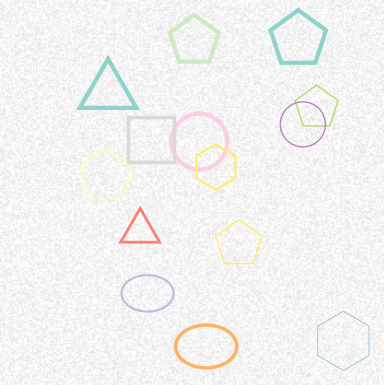[{"shape": "pentagon", "thickness": 3, "radius": 0.38, "center": [0.775, 0.898]}, {"shape": "triangle", "thickness": 3, "radius": 0.42, "center": [0.281, 0.762]}, {"shape": "pentagon", "thickness": 1, "radius": 0.36, "center": [0.276, 0.544]}, {"shape": "oval", "thickness": 1.5, "radius": 0.34, "center": [0.383, 0.238]}, {"shape": "triangle", "thickness": 2, "radius": 0.29, "center": [0.364, 0.4]}, {"shape": "hexagon", "thickness": 0.5, "radius": 0.38, "center": [0.892, 0.115]}, {"shape": "oval", "thickness": 2.5, "radius": 0.4, "center": [0.536, 0.1]}, {"shape": "pentagon", "thickness": 1, "radius": 0.29, "center": [0.822, 0.72]}, {"shape": "circle", "thickness": 3, "radius": 0.36, "center": [0.518, 0.632]}, {"shape": "square", "thickness": 2.5, "radius": 0.29, "center": [0.392, 0.639]}, {"shape": "circle", "thickness": 1, "radius": 0.29, "center": [0.787, 0.677]}, {"shape": "pentagon", "thickness": 3, "radius": 0.33, "center": [0.504, 0.894]}, {"shape": "hexagon", "thickness": 1.5, "radius": 0.29, "center": [0.561, 0.566]}, {"shape": "pentagon", "thickness": 1, "radius": 0.32, "center": [0.62, 0.367]}]